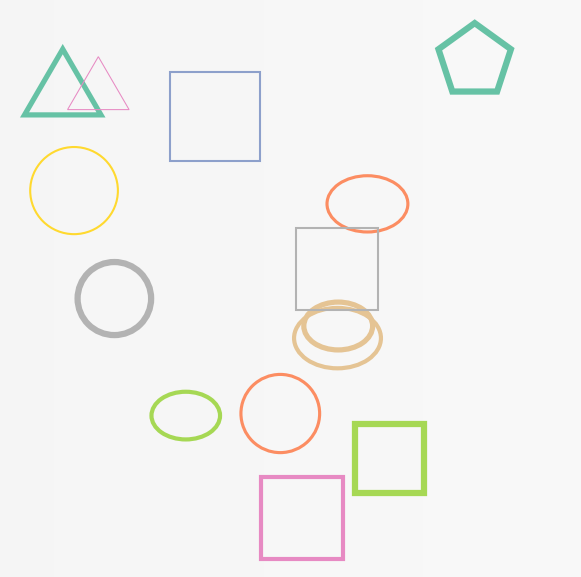[{"shape": "triangle", "thickness": 2.5, "radius": 0.38, "center": [0.108, 0.838]}, {"shape": "pentagon", "thickness": 3, "radius": 0.33, "center": [0.817, 0.894]}, {"shape": "oval", "thickness": 1.5, "radius": 0.35, "center": [0.632, 0.646]}, {"shape": "circle", "thickness": 1.5, "radius": 0.34, "center": [0.482, 0.283]}, {"shape": "square", "thickness": 1, "radius": 0.39, "center": [0.37, 0.798]}, {"shape": "square", "thickness": 2, "radius": 0.35, "center": [0.52, 0.102]}, {"shape": "triangle", "thickness": 0.5, "radius": 0.31, "center": [0.169, 0.84]}, {"shape": "square", "thickness": 3, "radius": 0.3, "center": [0.67, 0.206]}, {"shape": "oval", "thickness": 2, "radius": 0.29, "center": [0.32, 0.279]}, {"shape": "circle", "thickness": 1, "radius": 0.38, "center": [0.127, 0.669]}, {"shape": "oval", "thickness": 2, "radius": 0.37, "center": [0.581, 0.414]}, {"shape": "oval", "thickness": 2.5, "radius": 0.3, "center": [0.582, 0.435]}, {"shape": "circle", "thickness": 3, "radius": 0.32, "center": [0.197, 0.482]}, {"shape": "square", "thickness": 1, "radius": 0.36, "center": [0.58, 0.533]}]